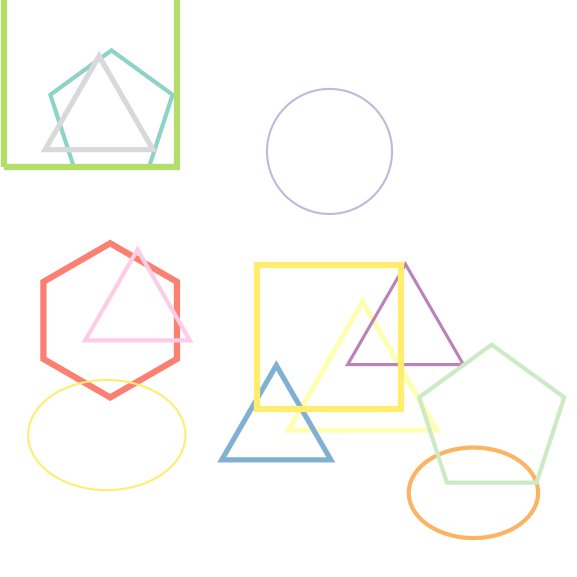[{"shape": "pentagon", "thickness": 2, "radius": 0.56, "center": [0.193, 0.801]}, {"shape": "triangle", "thickness": 2.5, "radius": 0.74, "center": [0.628, 0.328]}, {"shape": "circle", "thickness": 1, "radius": 0.54, "center": [0.571, 0.737]}, {"shape": "hexagon", "thickness": 3, "radius": 0.67, "center": [0.191, 0.444]}, {"shape": "triangle", "thickness": 2.5, "radius": 0.55, "center": [0.478, 0.257]}, {"shape": "oval", "thickness": 2, "radius": 0.56, "center": [0.82, 0.146]}, {"shape": "square", "thickness": 3, "radius": 0.75, "center": [0.157, 0.86]}, {"shape": "triangle", "thickness": 2, "radius": 0.52, "center": [0.238, 0.462]}, {"shape": "triangle", "thickness": 2.5, "radius": 0.54, "center": [0.172, 0.794]}, {"shape": "triangle", "thickness": 1.5, "radius": 0.58, "center": [0.702, 0.426]}, {"shape": "pentagon", "thickness": 2, "radius": 0.66, "center": [0.851, 0.27]}, {"shape": "oval", "thickness": 1, "radius": 0.68, "center": [0.185, 0.246]}, {"shape": "square", "thickness": 3, "radius": 0.62, "center": [0.57, 0.416]}]